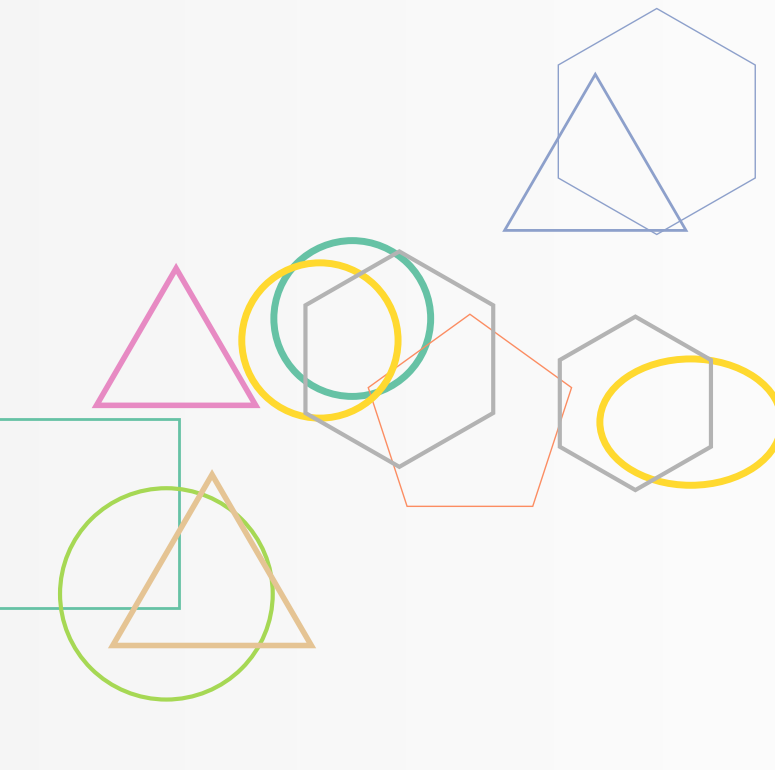[{"shape": "square", "thickness": 1, "radius": 0.61, "center": [0.108, 0.333]}, {"shape": "circle", "thickness": 2.5, "radius": 0.51, "center": [0.455, 0.586]}, {"shape": "pentagon", "thickness": 0.5, "radius": 0.69, "center": [0.606, 0.454]}, {"shape": "hexagon", "thickness": 0.5, "radius": 0.73, "center": [0.847, 0.842]}, {"shape": "triangle", "thickness": 1, "radius": 0.68, "center": [0.768, 0.768]}, {"shape": "triangle", "thickness": 2, "radius": 0.59, "center": [0.227, 0.533]}, {"shape": "circle", "thickness": 1.5, "radius": 0.69, "center": [0.215, 0.229]}, {"shape": "oval", "thickness": 2.5, "radius": 0.59, "center": [0.891, 0.452]}, {"shape": "circle", "thickness": 2.5, "radius": 0.5, "center": [0.413, 0.558]}, {"shape": "triangle", "thickness": 2, "radius": 0.74, "center": [0.274, 0.236]}, {"shape": "hexagon", "thickness": 1.5, "radius": 0.56, "center": [0.82, 0.476]}, {"shape": "hexagon", "thickness": 1.5, "radius": 0.7, "center": [0.515, 0.534]}]